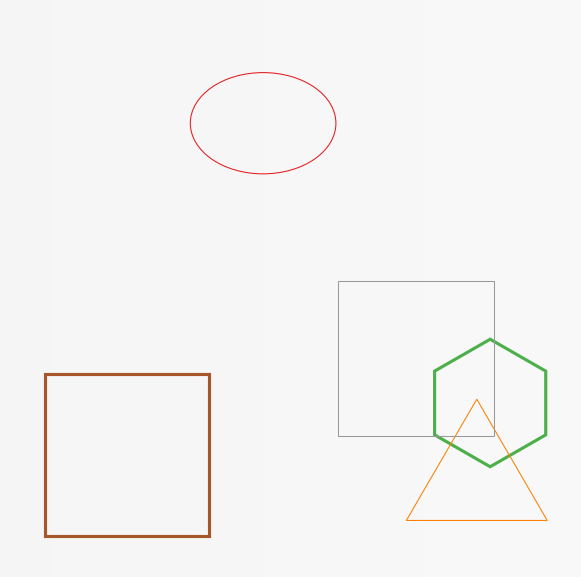[{"shape": "oval", "thickness": 0.5, "radius": 0.63, "center": [0.453, 0.786]}, {"shape": "hexagon", "thickness": 1.5, "radius": 0.55, "center": [0.843, 0.301]}, {"shape": "triangle", "thickness": 0.5, "radius": 0.7, "center": [0.82, 0.168]}, {"shape": "square", "thickness": 1.5, "radius": 0.7, "center": [0.218, 0.212]}, {"shape": "square", "thickness": 0.5, "radius": 0.67, "center": [0.715, 0.378]}]